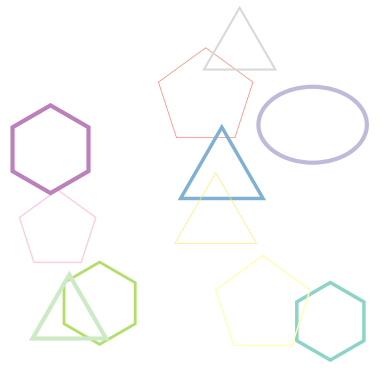[{"shape": "hexagon", "thickness": 2.5, "radius": 0.5, "center": [0.858, 0.165]}, {"shape": "pentagon", "thickness": 1, "radius": 0.64, "center": [0.683, 0.207]}, {"shape": "oval", "thickness": 3, "radius": 0.7, "center": [0.812, 0.676]}, {"shape": "pentagon", "thickness": 0.5, "radius": 0.65, "center": [0.534, 0.747]}, {"shape": "triangle", "thickness": 2.5, "radius": 0.62, "center": [0.576, 0.546]}, {"shape": "hexagon", "thickness": 2, "radius": 0.53, "center": [0.259, 0.212]}, {"shape": "pentagon", "thickness": 1, "radius": 0.52, "center": [0.15, 0.403]}, {"shape": "triangle", "thickness": 1.5, "radius": 0.54, "center": [0.622, 0.873]}, {"shape": "hexagon", "thickness": 3, "radius": 0.57, "center": [0.131, 0.612]}, {"shape": "triangle", "thickness": 3, "radius": 0.55, "center": [0.18, 0.176]}, {"shape": "triangle", "thickness": 0.5, "radius": 0.61, "center": [0.56, 0.429]}]